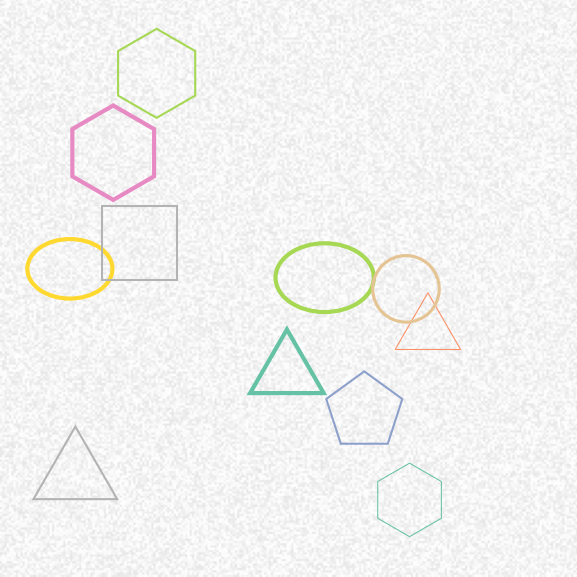[{"shape": "hexagon", "thickness": 0.5, "radius": 0.32, "center": [0.709, 0.134]}, {"shape": "triangle", "thickness": 2, "radius": 0.37, "center": [0.497, 0.355]}, {"shape": "triangle", "thickness": 0.5, "radius": 0.33, "center": [0.741, 0.427]}, {"shape": "pentagon", "thickness": 1, "radius": 0.35, "center": [0.631, 0.287]}, {"shape": "hexagon", "thickness": 2, "radius": 0.41, "center": [0.196, 0.735]}, {"shape": "hexagon", "thickness": 1, "radius": 0.39, "center": [0.271, 0.872]}, {"shape": "oval", "thickness": 2, "radius": 0.43, "center": [0.562, 0.518]}, {"shape": "oval", "thickness": 2, "radius": 0.37, "center": [0.121, 0.534]}, {"shape": "circle", "thickness": 1.5, "radius": 0.29, "center": [0.703, 0.499]}, {"shape": "triangle", "thickness": 1, "radius": 0.42, "center": [0.13, 0.177]}, {"shape": "square", "thickness": 1, "radius": 0.32, "center": [0.241, 0.578]}]